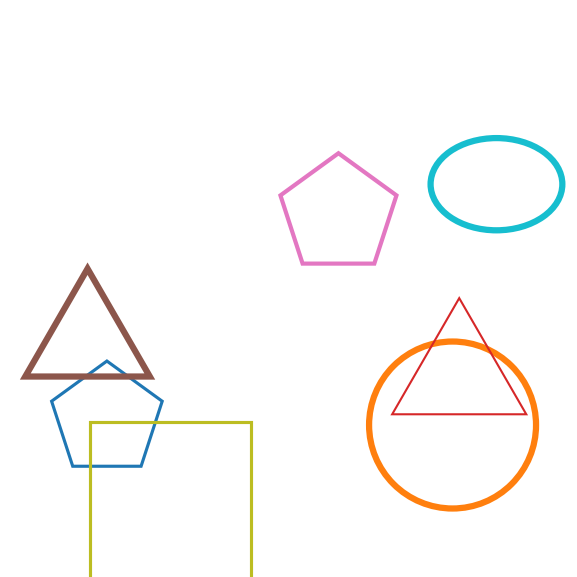[{"shape": "pentagon", "thickness": 1.5, "radius": 0.5, "center": [0.185, 0.273]}, {"shape": "circle", "thickness": 3, "radius": 0.72, "center": [0.784, 0.263]}, {"shape": "triangle", "thickness": 1, "radius": 0.67, "center": [0.795, 0.349]}, {"shape": "triangle", "thickness": 3, "radius": 0.62, "center": [0.152, 0.409]}, {"shape": "pentagon", "thickness": 2, "radius": 0.53, "center": [0.586, 0.628]}, {"shape": "square", "thickness": 1.5, "radius": 0.7, "center": [0.294, 0.129]}, {"shape": "oval", "thickness": 3, "radius": 0.57, "center": [0.86, 0.68]}]